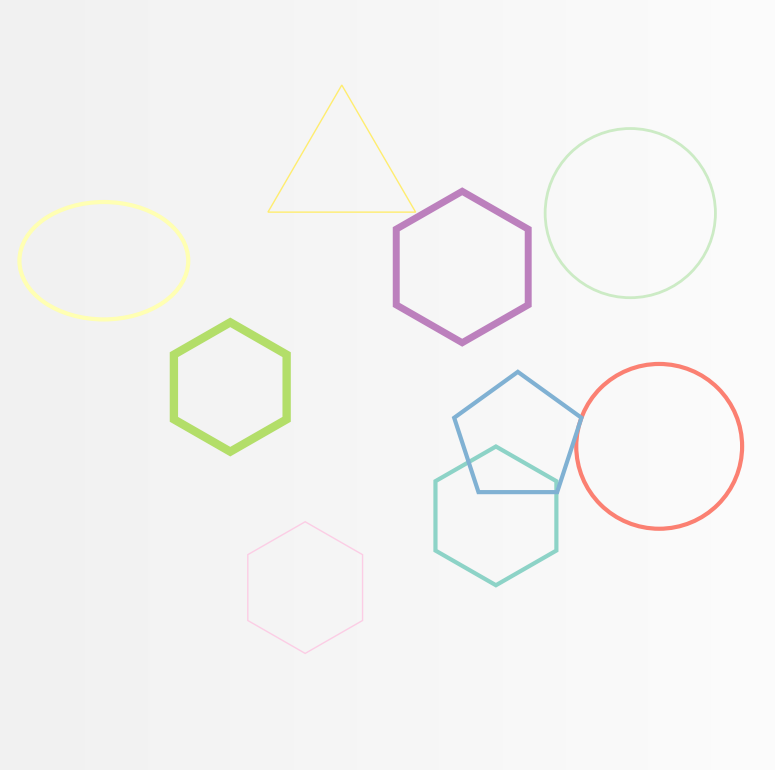[{"shape": "hexagon", "thickness": 1.5, "radius": 0.45, "center": [0.64, 0.33]}, {"shape": "oval", "thickness": 1.5, "radius": 0.54, "center": [0.134, 0.661]}, {"shape": "circle", "thickness": 1.5, "radius": 0.54, "center": [0.851, 0.42]}, {"shape": "pentagon", "thickness": 1.5, "radius": 0.43, "center": [0.668, 0.431]}, {"shape": "hexagon", "thickness": 3, "radius": 0.42, "center": [0.297, 0.497]}, {"shape": "hexagon", "thickness": 0.5, "radius": 0.43, "center": [0.394, 0.237]}, {"shape": "hexagon", "thickness": 2.5, "radius": 0.49, "center": [0.596, 0.653]}, {"shape": "circle", "thickness": 1, "radius": 0.55, "center": [0.813, 0.723]}, {"shape": "triangle", "thickness": 0.5, "radius": 0.55, "center": [0.441, 0.78]}]